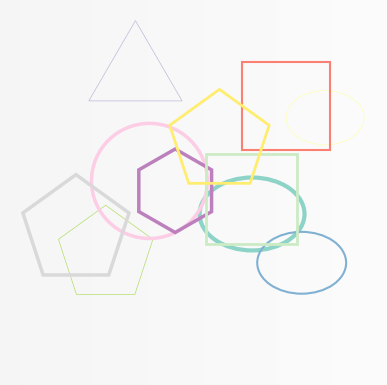[{"shape": "oval", "thickness": 3, "radius": 0.68, "center": [0.65, 0.444]}, {"shape": "oval", "thickness": 0.5, "radius": 0.5, "center": [0.839, 0.694]}, {"shape": "triangle", "thickness": 0.5, "radius": 0.69, "center": [0.35, 0.807]}, {"shape": "square", "thickness": 1.5, "radius": 0.57, "center": [0.737, 0.725]}, {"shape": "oval", "thickness": 1.5, "radius": 0.57, "center": [0.779, 0.317]}, {"shape": "pentagon", "thickness": 0.5, "radius": 0.64, "center": [0.273, 0.339]}, {"shape": "circle", "thickness": 2.5, "radius": 0.75, "center": [0.386, 0.53]}, {"shape": "pentagon", "thickness": 2.5, "radius": 0.72, "center": [0.196, 0.402]}, {"shape": "hexagon", "thickness": 2.5, "radius": 0.54, "center": [0.452, 0.505]}, {"shape": "square", "thickness": 2, "radius": 0.59, "center": [0.649, 0.484]}, {"shape": "pentagon", "thickness": 2, "radius": 0.67, "center": [0.566, 0.633]}]